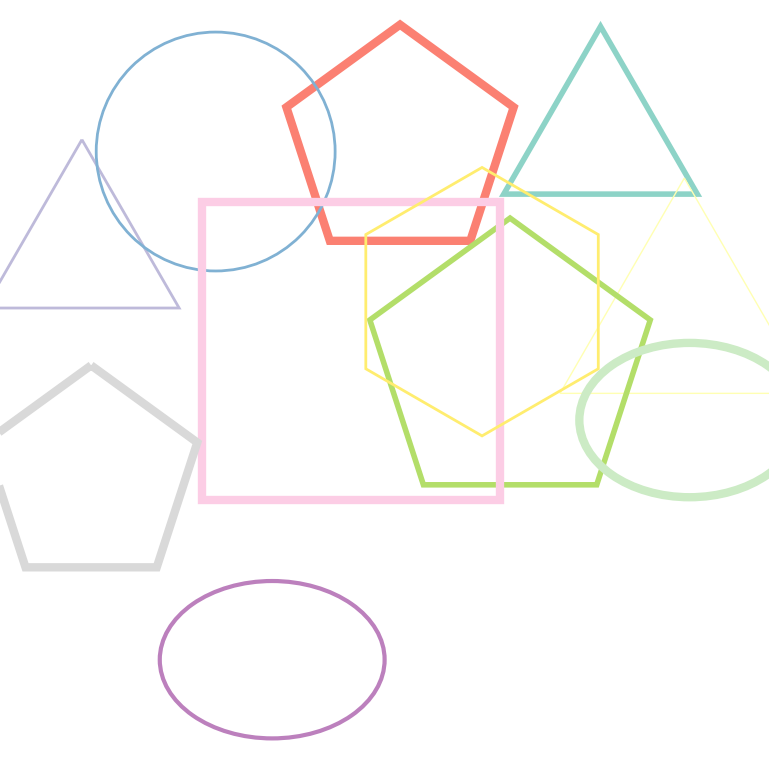[{"shape": "triangle", "thickness": 2, "radius": 0.73, "center": [0.78, 0.82]}, {"shape": "triangle", "thickness": 0.5, "radius": 0.93, "center": [0.889, 0.582]}, {"shape": "triangle", "thickness": 1, "radius": 0.73, "center": [0.106, 0.673]}, {"shape": "pentagon", "thickness": 3, "radius": 0.78, "center": [0.52, 0.813]}, {"shape": "circle", "thickness": 1, "radius": 0.78, "center": [0.28, 0.803]}, {"shape": "pentagon", "thickness": 2, "radius": 0.96, "center": [0.662, 0.525]}, {"shape": "square", "thickness": 3, "radius": 0.97, "center": [0.455, 0.544]}, {"shape": "pentagon", "thickness": 3, "radius": 0.72, "center": [0.118, 0.381]}, {"shape": "oval", "thickness": 1.5, "radius": 0.73, "center": [0.353, 0.143]}, {"shape": "oval", "thickness": 3, "radius": 0.72, "center": [0.896, 0.454]}, {"shape": "hexagon", "thickness": 1, "radius": 0.87, "center": [0.626, 0.608]}]